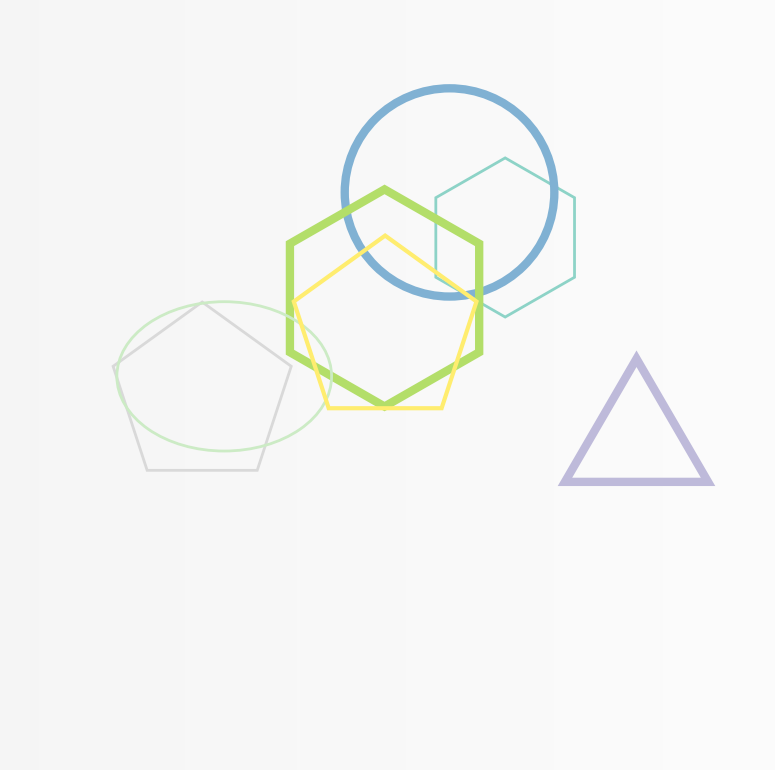[{"shape": "hexagon", "thickness": 1, "radius": 0.52, "center": [0.652, 0.692]}, {"shape": "triangle", "thickness": 3, "radius": 0.53, "center": [0.821, 0.427]}, {"shape": "circle", "thickness": 3, "radius": 0.68, "center": [0.58, 0.75]}, {"shape": "hexagon", "thickness": 3, "radius": 0.7, "center": [0.496, 0.613]}, {"shape": "pentagon", "thickness": 1, "radius": 0.6, "center": [0.261, 0.487]}, {"shape": "oval", "thickness": 1, "radius": 0.69, "center": [0.289, 0.511]}, {"shape": "pentagon", "thickness": 1.5, "radius": 0.62, "center": [0.497, 0.57]}]